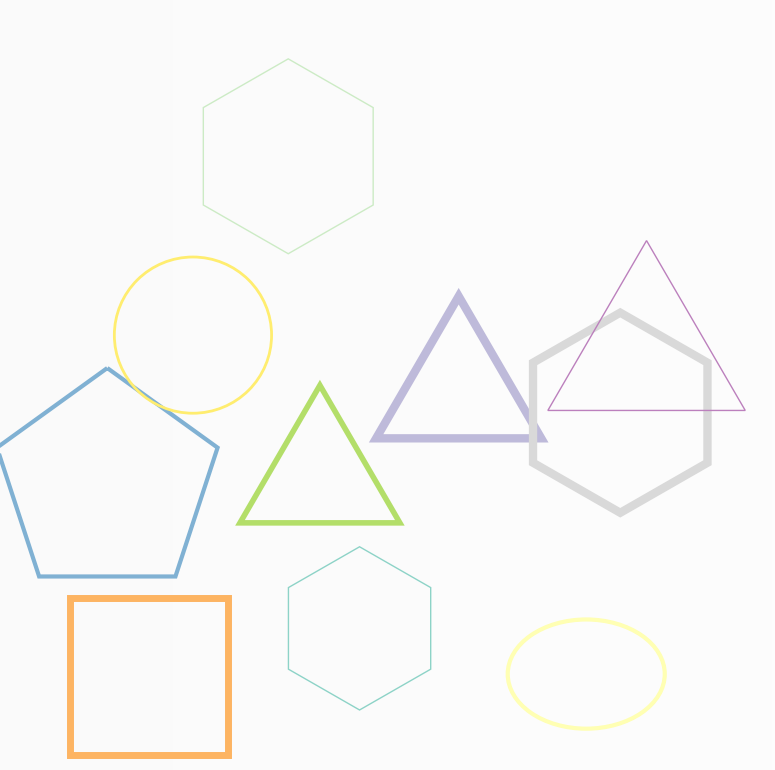[{"shape": "hexagon", "thickness": 0.5, "radius": 0.53, "center": [0.464, 0.184]}, {"shape": "oval", "thickness": 1.5, "radius": 0.51, "center": [0.756, 0.125]}, {"shape": "triangle", "thickness": 3, "radius": 0.62, "center": [0.592, 0.492]}, {"shape": "pentagon", "thickness": 1.5, "radius": 0.75, "center": [0.138, 0.372]}, {"shape": "square", "thickness": 2.5, "radius": 0.51, "center": [0.193, 0.121]}, {"shape": "triangle", "thickness": 2, "radius": 0.6, "center": [0.413, 0.381]}, {"shape": "hexagon", "thickness": 3, "radius": 0.65, "center": [0.8, 0.464]}, {"shape": "triangle", "thickness": 0.5, "radius": 0.74, "center": [0.834, 0.54]}, {"shape": "hexagon", "thickness": 0.5, "radius": 0.63, "center": [0.372, 0.797]}, {"shape": "circle", "thickness": 1, "radius": 0.51, "center": [0.249, 0.565]}]